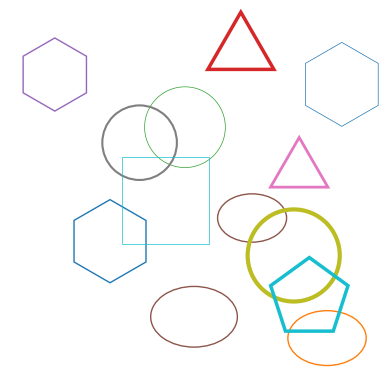[{"shape": "hexagon", "thickness": 0.5, "radius": 0.55, "center": [0.888, 0.781]}, {"shape": "hexagon", "thickness": 1, "radius": 0.54, "center": [0.286, 0.374]}, {"shape": "oval", "thickness": 1, "radius": 0.51, "center": [0.849, 0.122]}, {"shape": "circle", "thickness": 0.5, "radius": 0.52, "center": [0.48, 0.67]}, {"shape": "triangle", "thickness": 2.5, "radius": 0.5, "center": [0.626, 0.869]}, {"shape": "hexagon", "thickness": 1, "radius": 0.47, "center": [0.142, 0.806]}, {"shape": "oval", "thickness": 1, "radius": 0.56, "center": [0.504, 0.177]}, {"shape": "oval", "thickness": 1, "radius": 0.45, "center": [0.655, 0.434]}, {"shape": "triangle", "thickness": 2, "radius": 0.43, "center": [0.777, 0.557]}, {"shape": "circle", "thickness": 1.5, "radius": 0.48, "center": [0.363, 0.629]}, {"shape": "circle", "thickness": 3, "radius": 0.6, "center": [0.763, 0.336]}, {"shape": "square", "thickness": 0.5, "radius": 0.56, "center": [0.429, 0.479]}, {"shape": "pentagon", "thickness": 2.5, "radius": 0.53, "center": [0.803, 0.225]}]